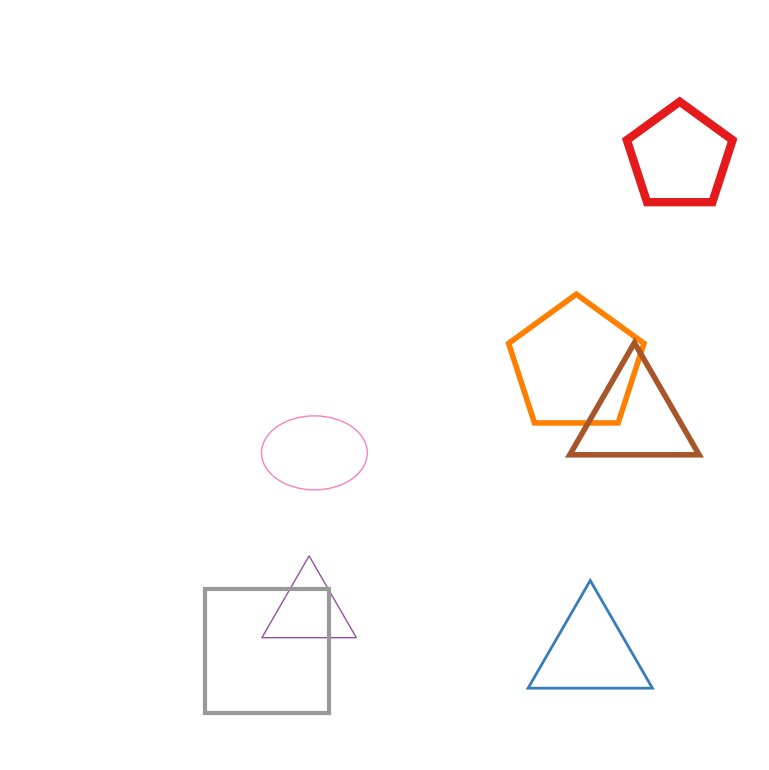[{"shape": "pentagon", "thickness": 3, "radius": 0.36, "center": [0.883, 0.796]}, {"shape": "triangle", "thickness": 1, "radius": 0.47, "center": [0.767, 0.153]}, {"shape": "triangle", "thickness": 0.5, "radius": 0.35, "center": [0.401, 0.207]}, {"shape": "pentagon", "thickness": 2, "radius": 0.46, "center": [0.748, 0.526]}, {"shape": "triangle", "thickness": 2, "radius": 0.48, "center": [0.824, 0.458]}, {"shape": "oval", "thickness": 0.5, "radius": 0.34, "center": [0.408, 0.412]}, {"shape": "square", "thickness": 1.5, "radius": 0.4, "center": [0.347, 0.155]}]